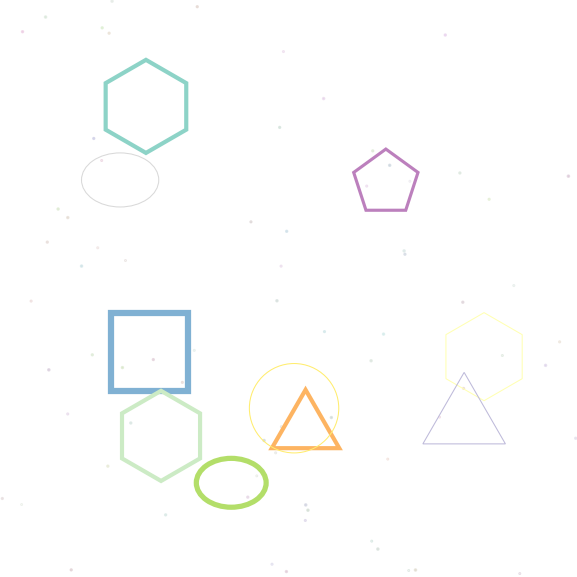[{"shape": "hexagon", "thickness": 2, "radius": 0.4, "center": [0.253, 0.815]}, {"shape": "hexagon", "thickness": 0.5, "radius": 0.38, "center": [0.838, 0.382]}, {"shape": "triangle", "thickness": 0.5, "radius": 0.41, "center": [0.804, 0.272]}, {"shape": "square", "thickness": 3, "radius": 0.34, "center": [0.259, 0.39]}, {"shape": "triangle", "thickness": 2, "radius": 0.34, "center": [0.529, 0.257]}, {"shape": "oval", "thickness": 2.5, "radius": 0.3, "center": [0.4, 0.163]}, {"shape": "oval", "thickness": 0.5, "radius": 0.33, "center": [0.208, 0.688]}, {"shape": "pentagon", "thickness": 1.5, "radius": 0.29, "center": [0.668, 0.682]}, {"shape": "hexagon", "thickness": 2, "radius": 0.39, "center": [0.279, 0.244]}, {"shape": "circle", "thickness": 0.5, "radius": 0.39, "center": [0.509, 0.292]}]